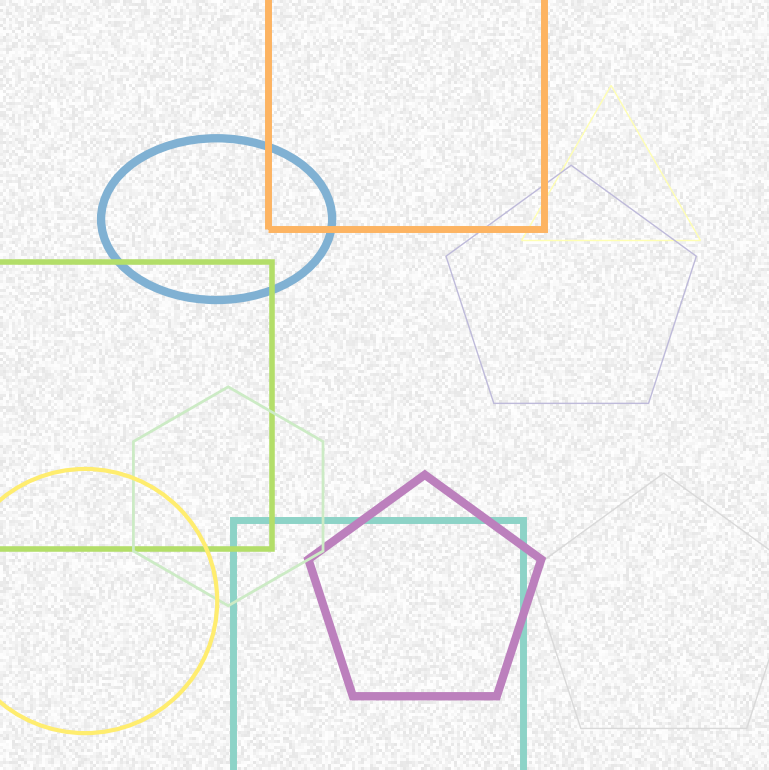[{"shape": "square", "thickness": 2.5, "radius": 0.94, "center": [0.491, 0.136]}, {"shape": "triangle", "thickness": 0.5, "radius": 0.67, "center": [0.794, 0.755]}, {"shape": "pentagon", "thickness": 0.5, "radius": 0.85, "center": [0.742, 0.614]}, {"shape": "oval", "thickness": 3, "radius": 0.75, "center": [0.281, 0.715]}, {"shape": "square", "thickness": 2.5, "radius": 0.9, "center": [0.528, 0.882]}, {"shape": "square", "thickness": 2, "radius": 0.93, "center": [0.167, 0.473]}, {"shape": "pentagon", "thickness": 0.5, "radius": 0.92, "center": [0.862, 0.202]}, {"shape": "pentagon", "thickness": 3, "radius": 0.8, "center": [0.552, 0.224]}, {"shape": "hexagon", "thickness": 1, "radius": 0.71, "center": [0.296, 0.355]}, {"shape": "circle", "thickness": 1.5, "radius": 0.86, "center": [0.111, 0.219]}]